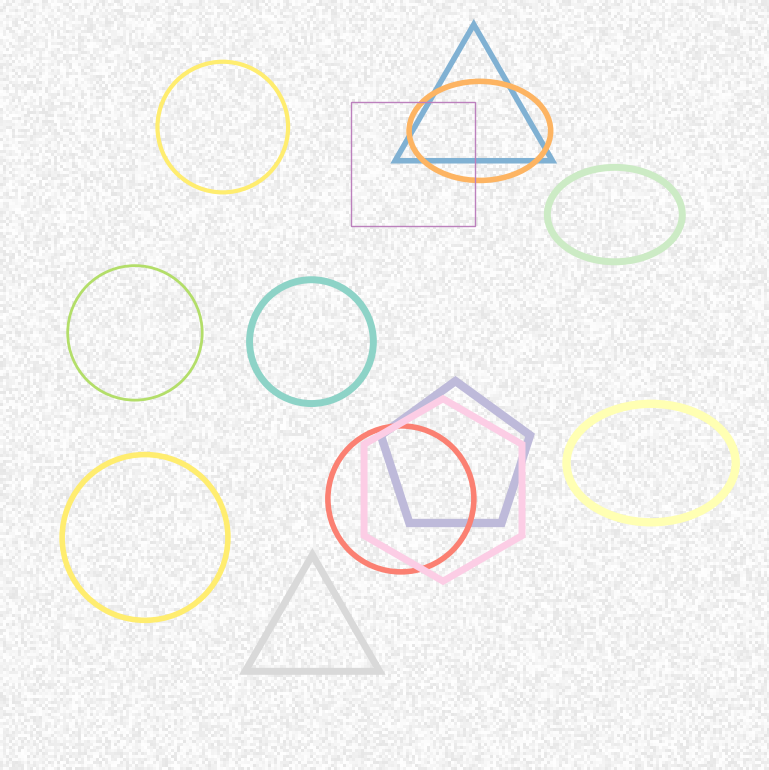[{"shape": "circle", "thickness": 2.5, "radius": 0.4, "center": [0.404, 0.556]}, {"shape": "oval", "thickness": 3, "radius": 0.55, "center": [0.846, 0.399]}, {"shape": "pentagon", "thickness": 3, "radius": 0.51, "center": [0.591, 0.403]}, {"shape": "circle", "thickness": 2, "radius": 0.47, "center": [0.521, 0.352]}, {"shape": "triangle", "thickness": 2, "radius": 0.59, "center": [0.615, 0.85]}, {"shape": "oval", "thickness": 2, "radius": 0.46, "center": [0.623, 0.83]}, {"shape": "circle", "thickness": 1, "radius": 0.44, "center": [0.175, 0.568]}, {"shape": "hexagon", "thickness": 2.5, "radius": 0.59, "center": [0.575, 0.364]}, {"shape": "triangle", "thickness": 2.5, "radius": 0.5, "center": [0.406, 0.179]}, {"shape": "square", "thickness": 0.5, "radius": 0.4, "center": [0.536, 0.787]}, {"shape": "oval", "thickness": 2.5, "radius": 0.44, "center": [0.798, 0.721]}, {"shape": "circle", "thickness": 2, "radius": 0.54, "center": [0.188, 0.302]}, {"shape": "circle", "thickness": 1.5, "radius": 0.42, "center": [0.289, 0.835]}]